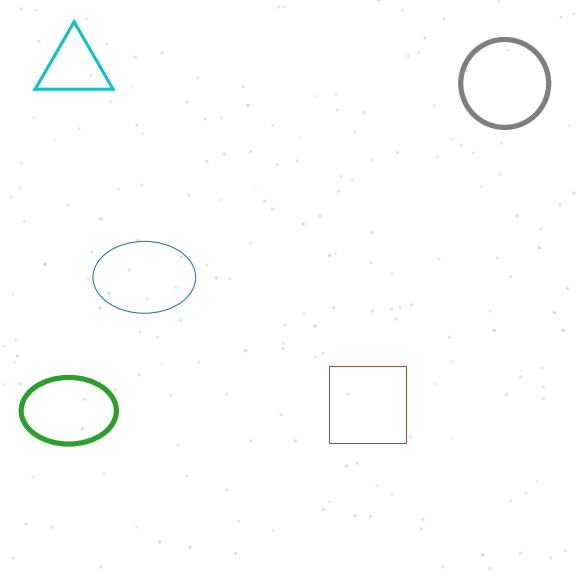[{"shape": "oval", "thickness": 0.5, "radius": 0.44, "center": [0.25, 0.519]}, {"shape": "oval", "thickness": 2.5, "radius": 0.41, "center": [0.119, 0.288]}, {"shape": "square", "thickness": 0.5, "radius": 0.33, "center": [0.636, 0.299]}, {"shape": "circle", "thickness": 2.5, "radius": 0.38, "center": [0.874, 0.855]}, {"shape": "triangle", "thickness": 1.5, "radius": 0.39, "center": [0.128, 0.884]}]